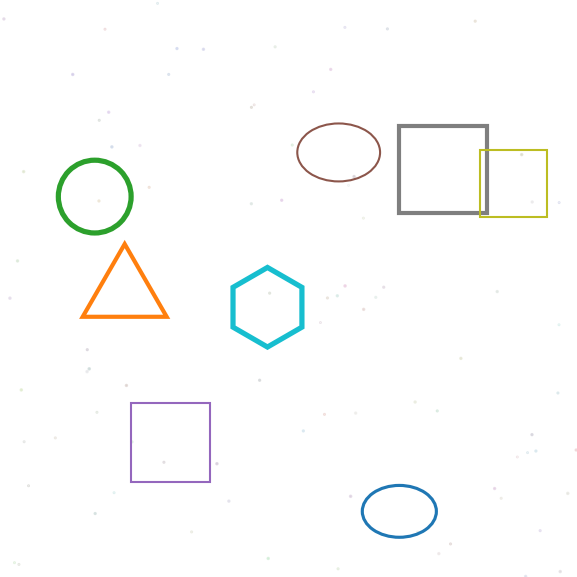[{"shape": "oval", "thickness": 1.5, "radius": 0.32, "center": [0.691, 0.114]}, {"shape": "triangle", "thickness": 2, "radius": 0.42, "center": [0.216, 0.493]}, {"shape": "circle", "thickness": 2.5, "radius": 0.32, "center": [0.164, 0.659]}, {"shape": "square", "thickness": 1, "radius": 0.34, "center": [0.295, 0.233]}, {"shape": "oval", "thickness": 1, "radius": 0.36, "center": [0.586, 0.735]}, {"shape": "square", "thickness": 2, "radius": 0.38, "center": [0.767, 0.705]}, {"shape": "square", "thickness": 1, "radius": 0.29, "center": [0.89, 0.682]}, {"shape": "hexagon", "thickness": 2.5, "radius": 0.34, "center": [0.463, 0.467]}]